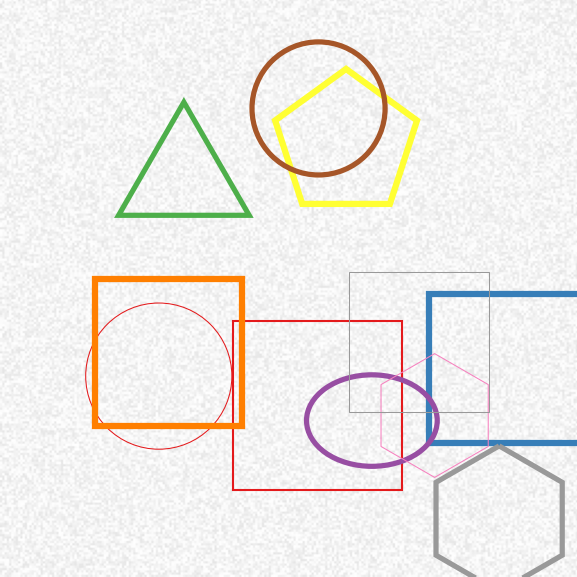[{"shape": "circle", "thickness": 0.5, "radius": 0.63, "center": [0.275, 0.348]}, {"shape": "square", "thickness": 1, "radius": 0.73, "center": [0.55, 0.297]}, {"shape": "square", "thickness": 3, "radius": 0.64, "center": [0.872, 0.361]}, {"shape": "triangle", "thickness": 2.5, "radius": 0.65, "center": [0.318, 0.692]}, {"shape": "oval", "thickness": 2.5, "radius": 0.57, "center": [0.644, 0.271]}, {"shape": "square", "thickness": 3, "radius": 0.64, "center": [0.291, 0.389]}, {"shape": "pentagon", "thickness": 3, "radius": 0.65, "center": [0.599, 0.751]}, {"shape": "circle", "thickness": 2.5, "radius": 0.58, "center": [0.552, 0.811]}, {"shape": "hexagon", "thickness": 0.5, "radius": 0.54, "center": [0.753, 0.28]}, {"shape": "hexagon", "thickness": 2.5, "radius": 0.63, "center": [0.864, 0.101]}, {"shape": "square", "thickness": 0.5, "radius": 0.61, "center": [0.726, 0.407]}]